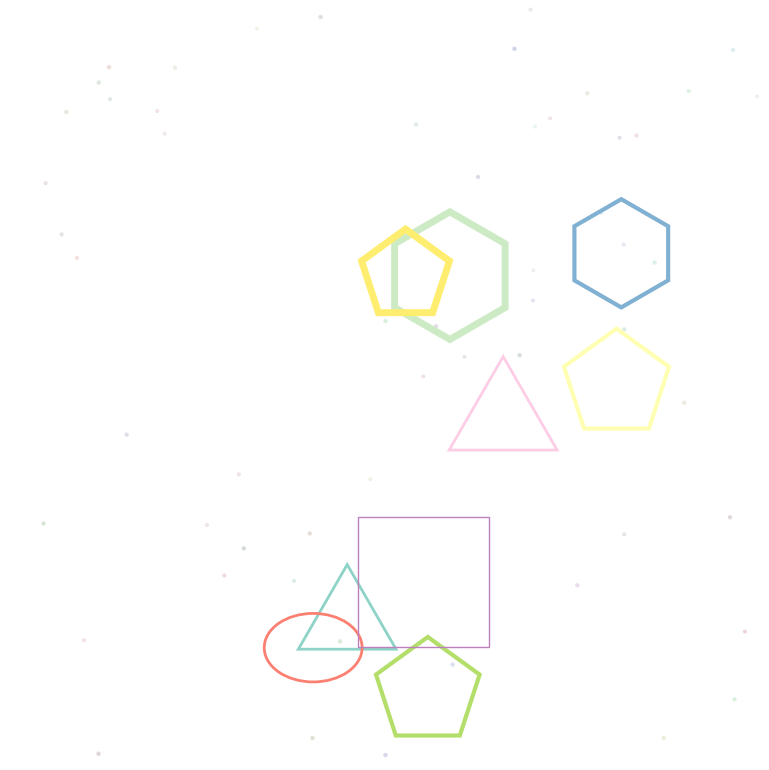[{"shape": "triangle", "thickness": 1, "radius": 0.37, "center": [0.451, 0.194]}, {"shape": "pentagon", "thickness": 1.5, "radius": 0.36, "center": [0.801, 0.501]}, {"shape": "oval", "thickness": 1, "radius": 0.32, "center": [0.407, 0.159]}, {"shape": "hexagon", "thickness": 1.5, "radius": 0.35, "center": [0.807, 0.671]}, {"shape": "pentagon", "thickness": 1.5, "radius": 0.35, "center": [0.556, 0.102]}, {"shape": "triangle", "thickness": 1, "radius": 0.4, "center": [0.653, 0.456]}, {"shape": "square", "thickness": 0.5, "radius": 0.42, "center": [0.55, 0.244]}, {"shape": "hexagon", "thickness": 2.5, "radius": 0.41, "center": [0.584, 0.642]}, {"shape": "pentagon", "thickness": 2.5, "radius": 0.3, "center": [0.527, 0.642]}]